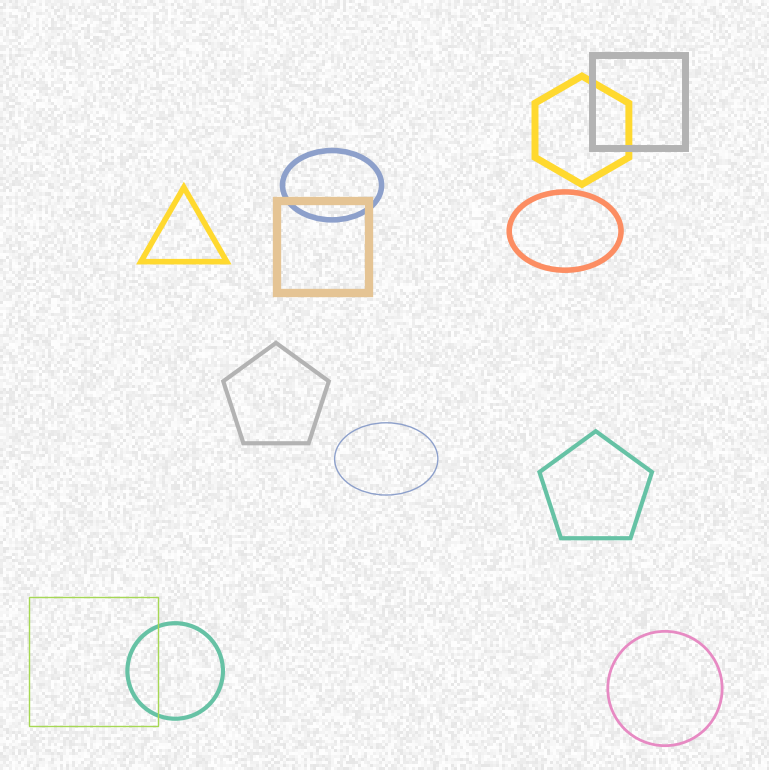[{"shape": "pentagon", "thickness": 1.5, "radius": 0.38, "center": [0.774, 0.363]}, {"shape": "circle", "thickness": 1.5, "radius": 0.31, "center": [0.227, 0.129]}, {"shape": "oval", "thickness": 2, "radius": 0.36, "center": [0.734, 0.7]}, {"shape": "oval", "thickness": 2, "radius": 0.32, "center": [0.431, 0.759]}, {"shape": "oval", "thickness": 0.5, "radius": 0.34, "center": [0.502, 0.404]}, {"shape": "circle", "thickness": 1, "radius": 0.37, "center": [0.864, 0.106]}, {"shape": "square", "thickness": 0.5, "radius": 0.42, "center": [0.121, 0.141]}, {"shape": "hexagon", "thickness": 2.5, "radius": 0.35, "center": [0.756, 0.831]}, {"shape": "triangle", "thickness": 2, "radius": 0.32, "center": [0.239, 0.692]}, {"shape": "square", "thickness": 3, "radius": 0.3, "center": [0.42, 0.68]}, {"shape": "pentagon", "thickness": 1.5, "radius": 0.36, "center": [0.358, 0.483]}, {"shape": "square", "thickness": 2.5, "radius": 0.3, "center": [0.829, 0.868]}]